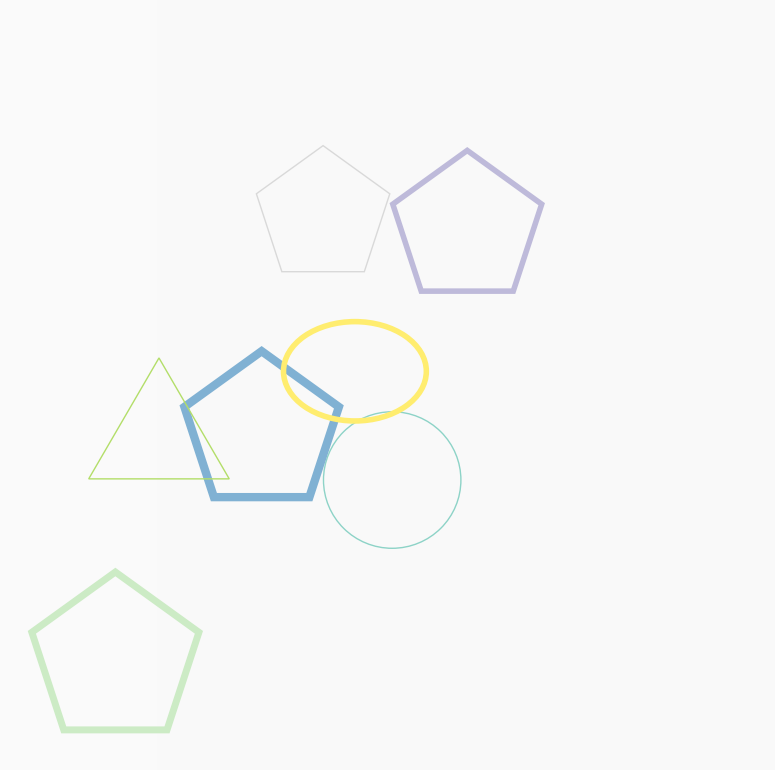[{"shape": "circle", "thickness": 0.5, "radius": 0.44, "center": [0.506, 0.377]}, {"shape": "pentagon", "thickness": 2, "radius": 0.51, "center": [0.603, 0.704]}, {"shape": "pentagon", "thickness": 3, "radius": 0.52, "center": [0.338, 0.439]}, {"shape": "triangle", "thickness": 0.5, "radius": 0.52, "center": [0.205, 0.43]}, {"shape": "pentagon", "thickness": 0.5, "radius": 0.45, "center": [0.417, 0.72]}, {"shape": "pentagon", "thickness": 2.5, "radius": 0.57, "center": [0.149, 0.144]}, {"shape": "oval", "thickness": 2, "radius": 0.46, "center": [0.458, 0.518]}]